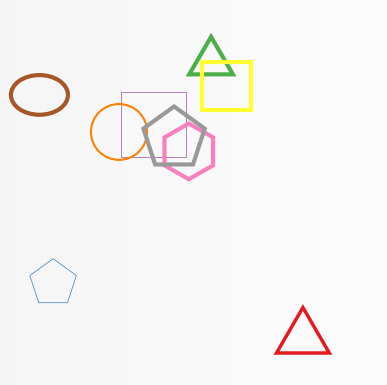[{"shape": "triangle", "thickness": 2.5, "radius": 0.39, "center": [0.782, 0.122]}, {"shape": "pentagon", "thickness": 0.5, "radius": 0.32, "center": [0.137, 0.265]}, {"shape": "triangle", "thickness": 3, "radius": 0.33, "center": [0.545, 0.839]}, {"shape": "square", "thickness": 0.5, "radius": 0.42, "center": [0.397, 0.676]}, {"shape": "circle", "thickness": 1.5, "radius": 0.36, "center": [0.307, 0.657]}, {"shape": "square", "thickness": 3, "radius": 0.31, "center": [0.585, 0.777]}, {"shape": "oval", "thickness": 3, "radius": 0.37, "center": [0.102, 0.753]}, {"shape": "hexagon", "thickness": 3, "radius": 0.36, "center": [0.487, 0.607]}, {"shape": "pentagon", "thickness": 3, "radius": 0.42, "center": [0.449, 0.64]}]